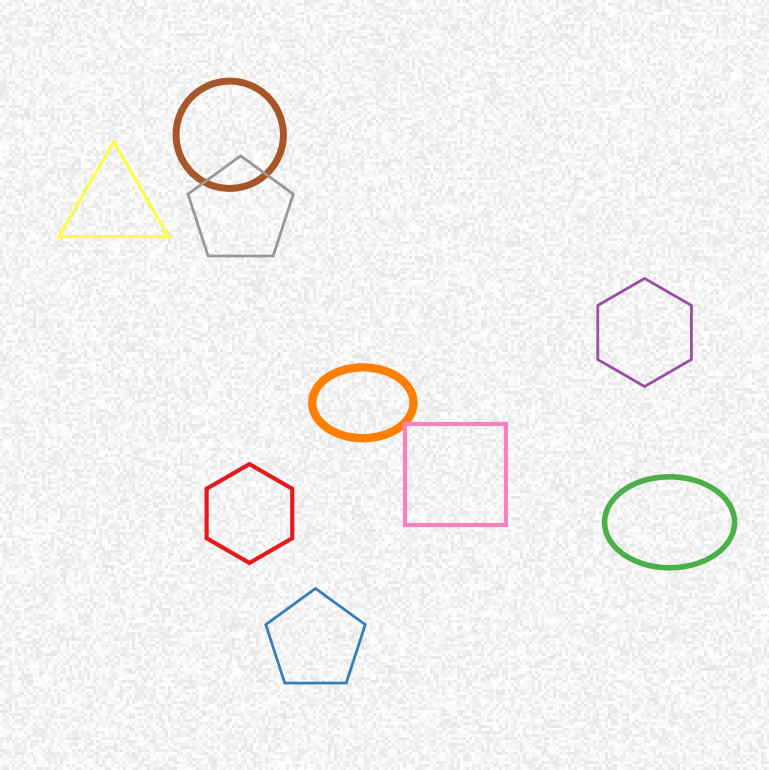[{"shape": "hexagon", "thickness": 1.5, "radius": 0.32, "center": [0.324, 0.333]}, {"shape": "pentagon", "thickness": 1, "radius": 0.34, "center": [0.41, 0.168]}, {"shape": "oval", "thickness": 2, "radius": 0.42, "center": [0.87, 0.322]}, {"shape": "hexagon", "thickness": 1, "radius": 0.35, "center": [0.837, 0.568]}, {"shape": "oval", "thickness": 3, "radius": 0.33, "center": [0.471, 0.477]}, {"shape": "triangle", "thickness": 1, "radius": 0.41, "center": [0.148, 0.734]}, {"shape": "circle", "thickness": 2.5, "radius": 0.35, "center": [0.298, 0.825]}, {"shape": "square", "thickness": 1.5, "radius": 0.33, "center": [0.591, 0.384]}, {"shape": "pentagon", "thickness": 1, "radius": 0.36, "center": [0.313, 0.726]}]